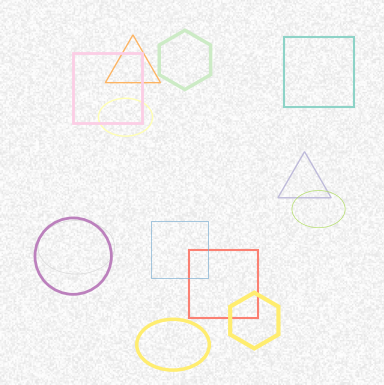[{"shape": "square", "thickness": 1.5, "radius": 0.45, "center": [0.829, 0.813]}, {"shape": "oval", "thickness": 1, "radius": 0.35, "center": [0.326, 0.696]}, {"shape": "triangle", "thickness": 1, "radius": 0.4, "center": [0.791, 0.526]}, {"shape": "square", "thickness": 1.5, "radius": 0.45, "center": [0.58, 0.262]}, {"shape": "square", "thickness": 0.5, "radius": 0.37, "center": [0.466, 0.351]}, {"shape": "triangle", "thickness": 1, "radius": 0.41, "center": [0.345, 0.827]}, {"shape": "oval", "thickness": 0.5, "radius": 0.35, "center": [0.827, 0.457]}, {"shape": "square", "thickness": 2, "radius": 0.45, "center": [0.279, 0.772]}, {"shape": "oval", "thickness": 0.5, "radius": 0.5, "center": [0.198, 0.358]}, {"shape": "circle", "thickness": 2, "radius": 0.5, "center": [0.19, 0.335]}, {"shape": "hexagon", "thickness": 2.5, "radius": 0.39, "center": [0.48, 0.844]}, {"shape": "hexagon", "thickness": 3, "radius": 0.36, "center": [0.661, 0.167]}, {"shape": "oval", "thickness": 2.5, "radius": 0.47, "center": [0.449, 0.105]}]